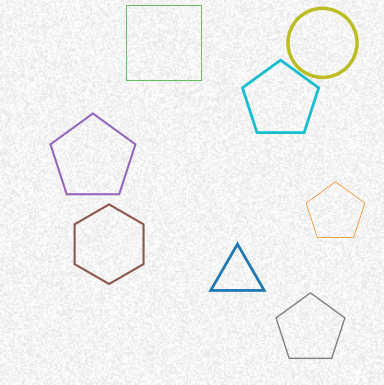[{"shape": "triangle", "thickness": 2, "radius": 0.4, "center": [0.617, 0.286]}, {"shape": "pentagon", "thickness": 0.5, "radius": 0.4, "center": [0.871, 0.448]}, {"shape": "square", "thickness": 0.5, "radius": 0.49, "center": [0.424, 0.89]}, {"shape": "pentagon", "thickness": 1.5, "radius": 0.58, "center": [0.241, 0.589]}, {"shape": "hexagon", "thickness": 1.5, "radius": 0.52, "center": [0.283, 0.366]}, {"shape": "pentagon", "thickness": 1, "radius": 0.47, "center": [0.806, 0.145]}, {"shape": "circle", "thickness": 2.5, "radius": 0.45, "center": [0.838, 0.889]}, {"shape": "pentagon", "thickness": 2, "radius": 0.52, "center": [0.729, 0.74]}]